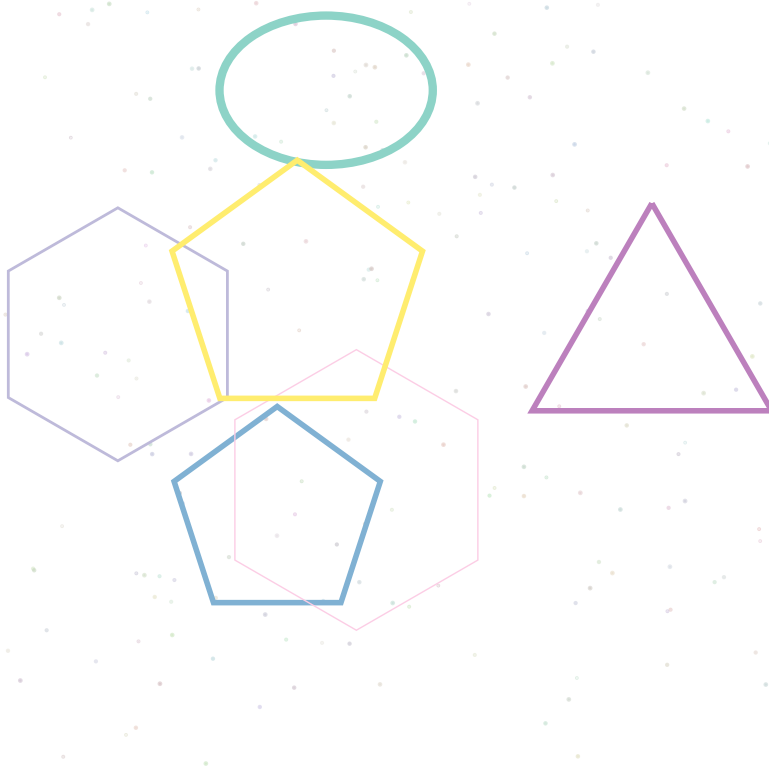[{"shape": "oval", "thickness": 3, "radius": 0.69, "center": [0.424, 0.883]}, {"shape": "hexagon", "thickness": 1, "radius": 0.82, "center": [0.153, 0.566]}, {"shape": "pentagon", "thickness": 2, "radius": 0.7, "center": [0.36, 0.331]}, {"shape": "hexagon", "thickness": 0.5, "radius": 0.91, "center": [0.463, 0.364]}, {"shape": "triangle", "thickness": 2, "radius": 0.9, "center": [0.847, 0.556]}, {"shape": "pentagon", "thickness": 2, "radius": 0.86, "center": [0.386, 0.621]}]